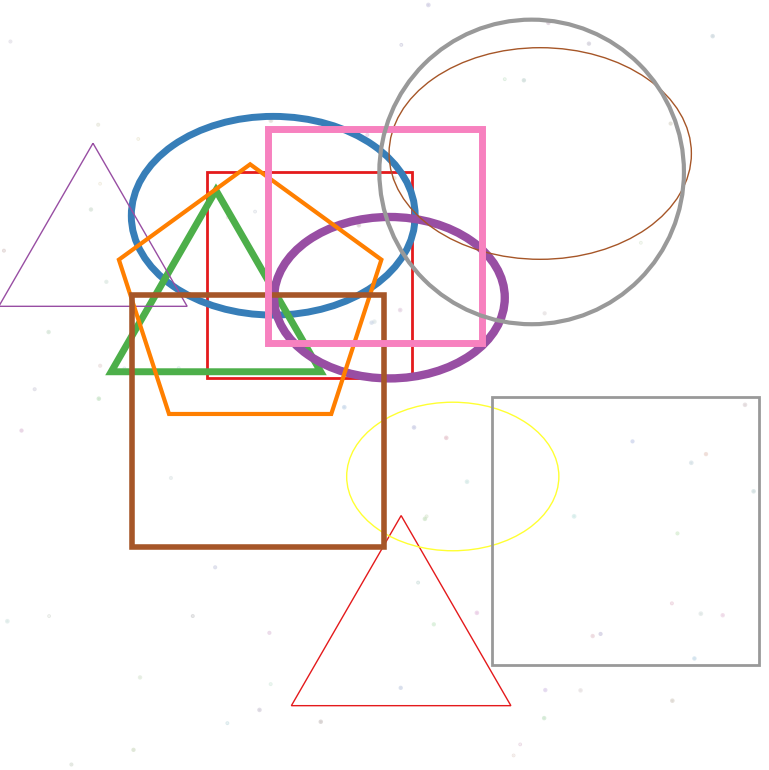[{"shape": "square", "thickness": 1, "radius": 0.67, "center": [0.402, 0.643]}, {"shape": "triangle", "thickness": 0.5, "radius": 0.82, "center": [0.521, 0.166]}, {"shape": "oval", "thickness": 2.5, "radius": 0.92, "center": [0.355, 0.72]}, {"shape": "triangle", "thickness": 2.5, "radius": 0.79, "center": [0.28, 0.596]}, {"shape": "triangle", "thickness": 0.5, "radius": 0.71, "center": [0.121, 0.673]}, {"shape": "oval", "thickness": 3, "radius": 0.75, "center": [0.506, 0.613]}, {"shape": "pentagon", "thickness": 1.5, "radius": 0.9, "center": [0.325, 0.607]}, {"shape": "oval", "thickness": 0.5, "radius": 0.69, "center": [0.588, 0.381]}, {"shape": "square", "thickness": 2, "radius": 0.82, "center": [0.335, 0.454]}, {"shape": "oval", "thickness": 0.5, "radius": 0.98, "center": [0.702, 0.801]}, {"shape": "square", "thickness": 2.5, "radius": 0.7, "center": [0.487, 0.693]}, {"shape": "square", "thickness": 1, "radius": 0.87, "center": [0.813, 0.31]}, {"shape": "circle", "thickness": 1.5, "radius": 0.99, "center": [0.69, 0.777]}]